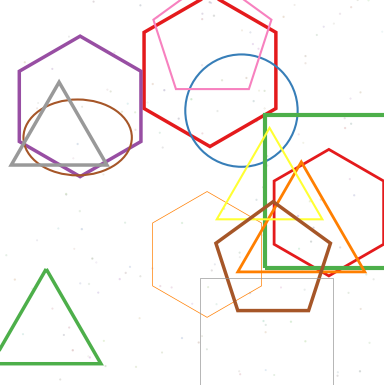[{"shape": "hexagon", "thickness": 2, "radius": 0.82, "center": [0.854, 0.448]}, {"shape": "hexagon", "thickness": 2.5, "radius": 0.99, "center": [0.545, 0.817]}, {"shape": "circle", "thickness": 1.5, "radius": 0.73, "center": [0.627, 0.713]}, {"shape": "square", "thickness": 3, "radius": 0.99, "center": [0.886, 0.502]}, {"shape": "triangle", "thickness": 2.5, "radius": 0.82, "center": [0.12, 0.137]}, {"shape": "hexagon", "thickness": 2.5, "radius": 0.91, "center": [0.208, 0.724]}, {"shape": "hexagon", "thickness": 0.5, "radius": 0.82, "center": [0.538, 0.339]}, {"shape": "triangle", "thickness": 2, "radius": 0.95, "center": [0.783, 0.389]}, {"shape": "triangle", "thickness": 1.5, "radius": 0.79, "center": [0.7, 0.51]}, {"shape": "pentagon", "thickness": 2.5, "radius": 0.78, "center": [0.71, 0.32]}, {"shape": "oval", "thickness": 1.5, "radius": 0.7, "center": [0.202, 0.643]}, {"shape": "pentagon", "thickness": 1.5, "radius": 0.81, "center": [0.552, 0.899]}, {"shape": "square", "thickness": 0.5, "radius": 0.86, "center": [0.692, 0.105]}, {"shape": "triangle", "thickness": 2.5, "radius": 0.72, "center": [0.153, 0.643]}]